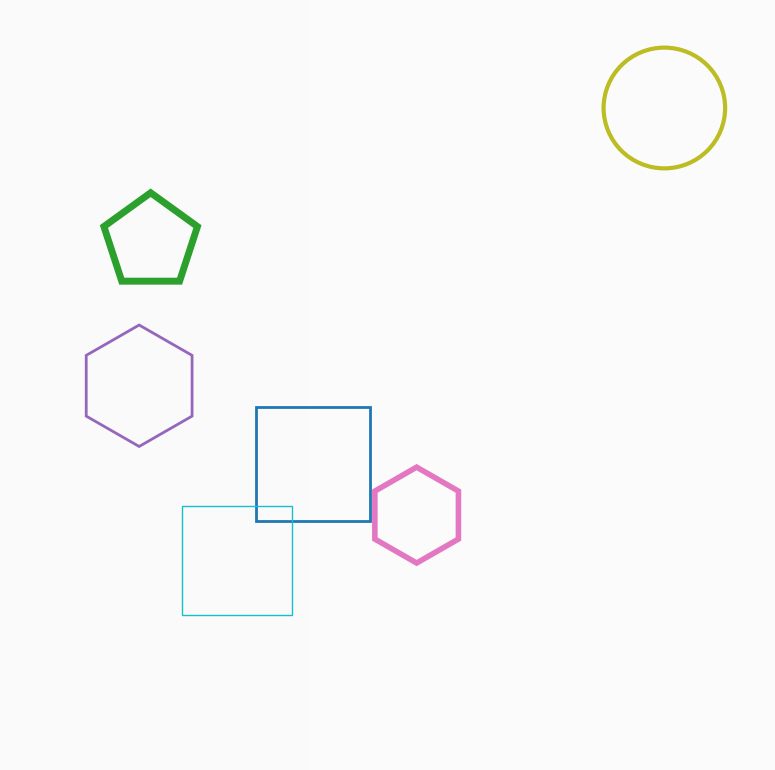[{"shape": "square", "thickness": 1, "radius": 0.37, "center": [0.404, 0.397]}, {"shape": "pentagon", "thickness": 2.5, "radius": 0.32, "center": [0.194, 0.686]}, {"shape": "hexagon", "thickness": 1, "radius": 0.39, "center": [0.18, 0.499]}, {"shape": "hexagon", "thickness": 2, "radius": 0.31, "center": [0.538, 0.331]}, {"shape": "circle", "thickness": 1.5, "radius": 0.39, "center": [0.857, 0.86]}, {"shape": "square", "thickness": 0.5, "radius": 0.35, "center": [0.306, 0.273]}]